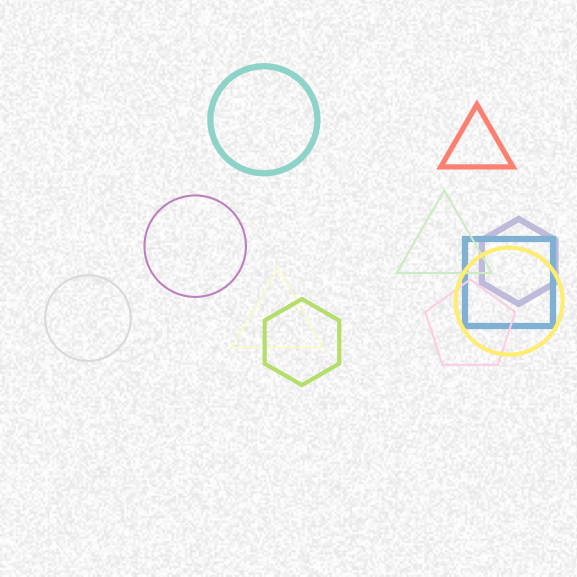[{"shape": "circle", "thickness": 3, "radius": 0.46, "center": [0.457, 0.792]}, {"shape": "triangle", "thickness": 0.5, "radius": 0.46, "center": [0.481, 0.443]}, {"shape": "hexagon", "thickness": 3, "radius": 0.37, "center": [0.898, 0.546]}, {"shape": "triangle", "thickness": 2.5, "radius": 0.36, "center": [0.826, 0.746]}, {"shape": "square", "thickness": 3, "radius": 0.38, "center": [0.881, 0.51]}, {"shape": "hexagon", "thickness": 2, "radius": 0.37, "center": [0.523, 0.407]}, {"shape": "pentagon", "thickness": 1, "radius": 0.41, "center": [0.814, 0.434]}, {"shape": "circle", "thickness": 1, "radius": 0.37, "center": [0.152, 0.448]}, {"shape": "circle", "thickness": 1, "radius": 0.44, "center": [0.338, 0.573]}, {"shape": "triangle", "thickness": 1, "radius": 0.48, "center": [0.769, 0.574]}, {"shape": "circle", "thickness": 2, "radius": 0.46, "center": [0.882, 0.478]}]